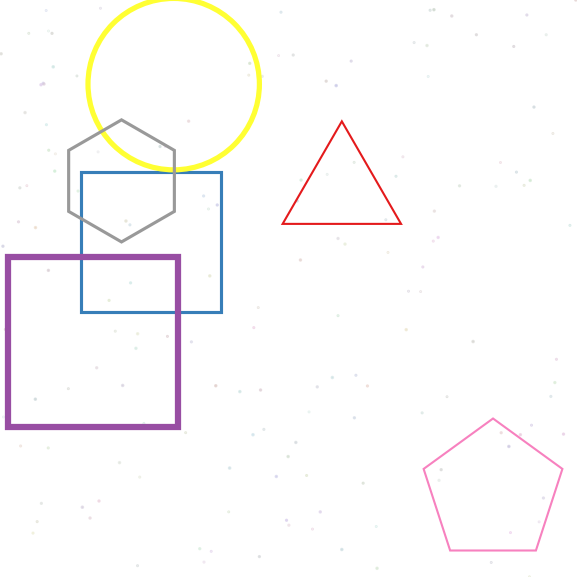[{"shape": "triangle", "thickness": 1, "radius": 0.59, "center": [0.592, 0.671]}, {"shape": "square", "thickness": 1.5, "radius": 0.61, "center": [0.262, 0.58]}, {"shape": "square", "thickness": 3, "radius": 0.74, "center": [0.16, 0.407]}, {"shape": "circle", "thickness": 2.5, "radius": 0.74, "center": [0.301, 0.853]}, {"shape": "pentagon", "thickness": 1, "radius": 0.63, "center": [0.854, 0.148]}, {"shape": "hexagon", "thickness": 1.5, "radius": 0.53, "center": [0.21, 0.686]}]